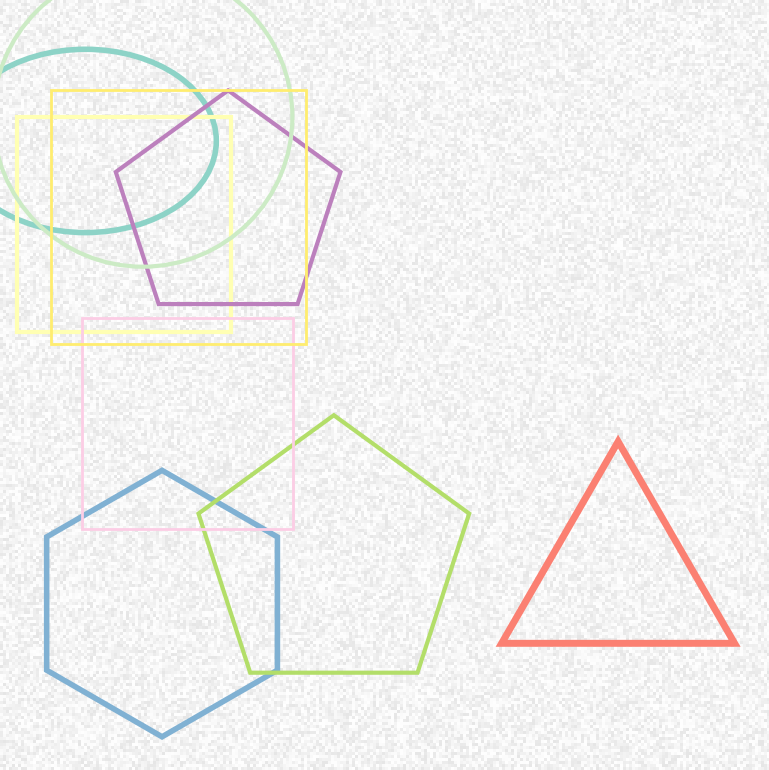[{"shape": "oval", "thickness": 2, "radius": 0.85, "center": [0.111, 0.817]}, {"shape": "square", "thickness": 1.5, "radius": 0.7, "center": [0.161, 0.708]}, {"shape": "triangle", "thickness": 2.5, "radius": 0.87, "center": [0.803, 0.252]}, {"shape": "hexagon", "thickness": 2, "radius": 0.87, "center": [0.21, 0.216]}, {"shape": "pentagon", "thickness": 1.5, "radius": 0.92, "center": [0.434, 0.276]}, {"shape": "square", "thickness": 1, "radius": 0.69, "center": [0.244, 0.45]}, {"shape": "pentagon", "thickness": 1.5, "radius": 0.77, "center": [0.296, 0.729]}, {"shape": "circle", "thickness": 1.5, "radius": 0.97, "center": [0.185, 0.848]}, {"shape": "square", "thickness": 1, "radius": 0.83, "center": [0.232, 0.718]}]